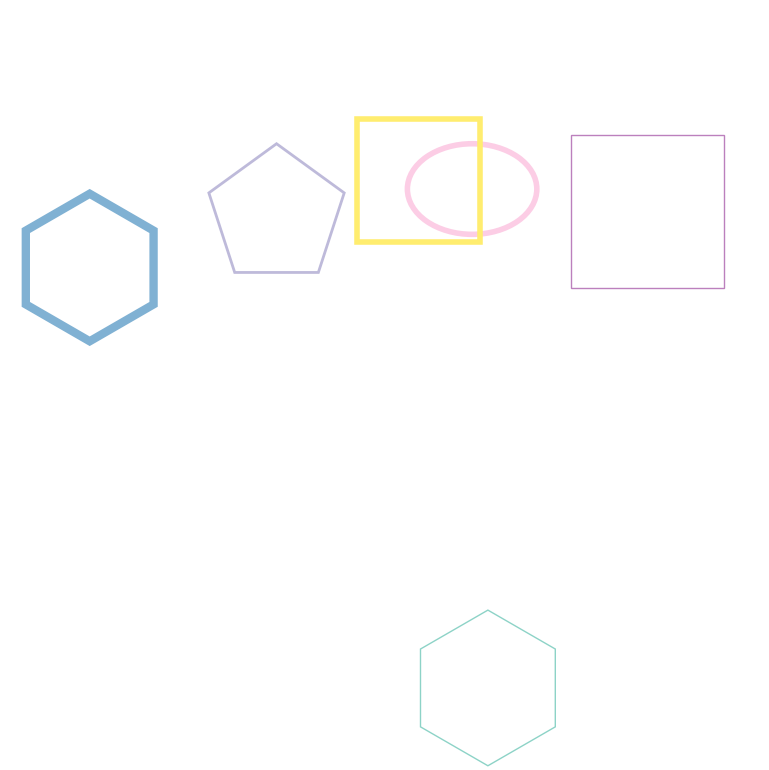[{"shape": "hexagon", "thickness": 0.5, "radius": 0.51, "center": [0.634, 0.107]}, {"shape": "pentagon", "thickness": 1, "radius": 0.46, "center": [0.359, 0.721]}, {"shape": "hexagon", "thickness": 3, "radius": 0.48, "center": [0.116, 0.653]}, {"shape": "oval", "thickness": 2, "radius": 0.42, "center": [0.613, 0.754]}, {"shape": "square", "thickness": 0.5, "radius": 0.5, "center": [0.841, 0.725]}, {"shape": "square", "thickness": 2, "radius": 0.4, "center": [0.543, 0.766]}]